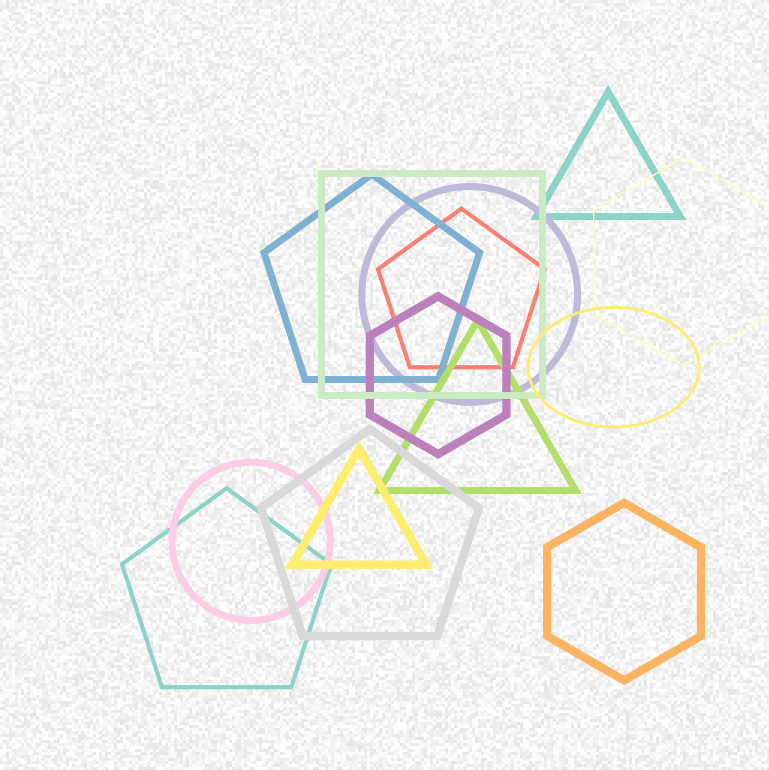[{"shape": "pentagon", "thickness": 1.5, "radius": 0.71, "center": [0.294, 0.223]}, {"shape": "triangle", "thickness": 2.5, "radius": 0.54, "center": [0.79, 0.773]}, {"shape": "hexagon", "thickness": 0.5, "radius": 0.67, "center": [0.888, 0.66]}, {"shape": "circle", "thickness": 2.5, "radius": 0.7, "center": [0.61, 0.618]}, {"shape": "pentagon", "thickness": 1.5, "radius": 0.57, "center": [0.599, 0.615]}, {"shape": "pentagon", "thickness": 2.5, "radius": 0.74, "center": [0.483, 0.626]}, {"shape": "hexagon", "thickness": 3, "radius": 0.58, "center": [0.811, 0.232]}, {"shape": "triangle", "thickness": 2.5, "radius": 0.74, "center": [0.62, 0.437]}, {"shape": "circle", "thickness": 2.5, "radius": 0.51, "center": [0.326, 0.297]}, {"shape": "pentagon", "thickness": 3, "radius": 0.74, "center": [0.48, 0.294]}, {"shape": "hexagon", "thickness": 3, "radius": 0.51, "center": [0.569, 0.513]}, {"shape": "square", "thickness": 2.5, "radius": 0.72, "center": [0.56, 0.631]}, {"shape": "oval", "thickness": 1, "radius": 0.56, "center": [0.797, 0.523]}, {"shape": "triangle", "thickness": 3, "radius": 0.5, "center": [0.466, 0.317]}]